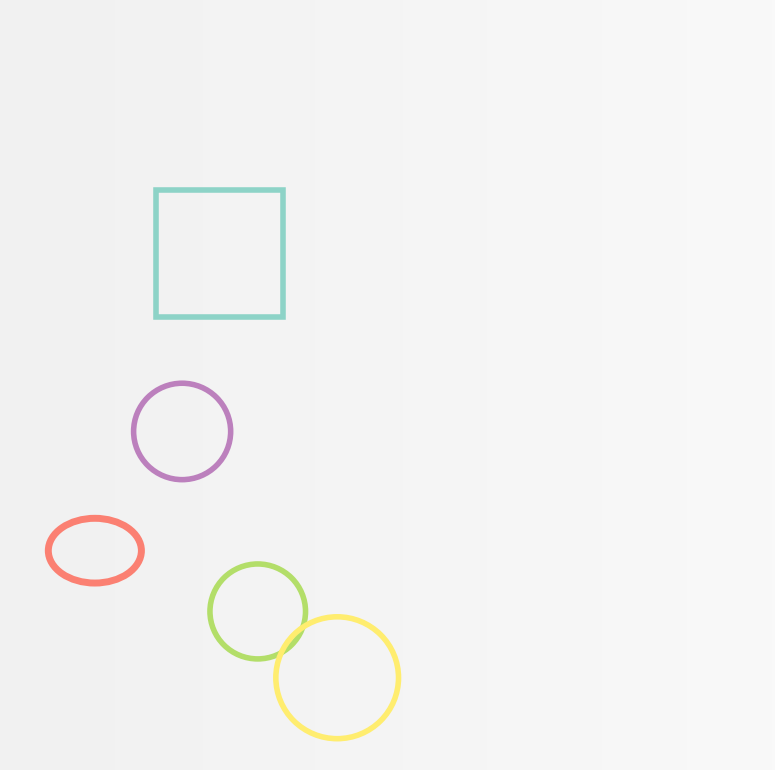[{"shape": "square", "thickness": 2, "radius": 0.41, "center": [0.284, 0.671]}, {"shape": "oval", "thickness": 2.5, "radius": 0.3, "center": [0.122, 0.285]}, {"shape": "circle", "thickness": 2, "radius": 0.31, "center": [0.333, 0.206]}, {"shape": "circle", "thickness": 2, "radius": 0.31, "center": [0.235, 0.44]}, {"shape": "circle", "thickness": 2, "radius": 0.4, "center": [0.435, 0.12]}]